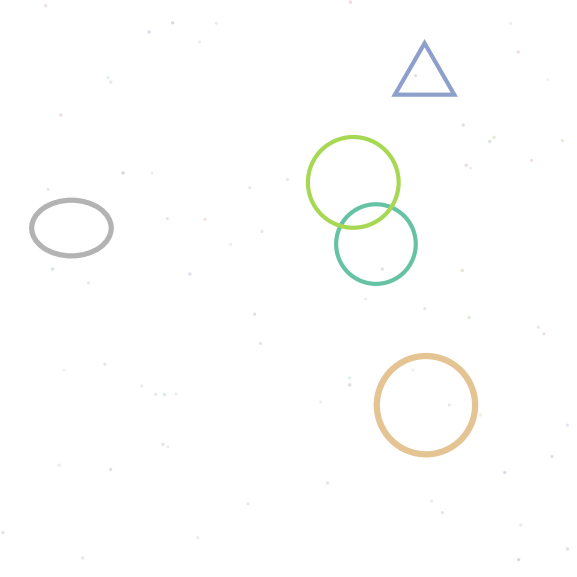[{"shape": "circle", "thickness": 2, "radius": 0.34, "center": [0.651, 0.576]}, {"shape": "triangle", "thickness": 2, "radius": 0.3, "center": [0.735, 0.865]}, {"shape": "circle", "thickness": 2, "radius": 0.39, "center": [0.612, 0.683]}, {"shape": "circle", "thickness": 3, "radius": 0.43, "center": [0.738, 0.298]}, {"shape": "oval", "thickness": 2.5, "radius": 0.34, "center": [0.124, 0.604]}]